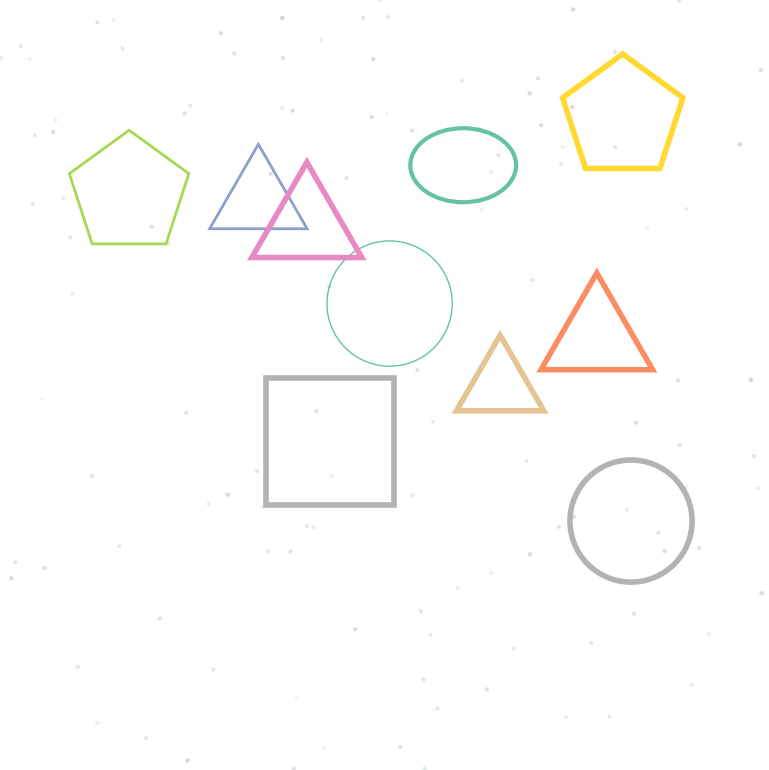[{"shape": "circle", "thickness": 0.5, "radius": 0.41, "center": [0.506, 0.606]}, {"shape": "oval", "thickness": 1.5, "radius": 0.34, "center": [0.602, 0.785]}, {"shape": "triangle", "thickness": 2, "radius": 0.42, "center": [0.775, 0.562]}, {"shape": "triangle", "thickness": 1, "radius": 0.37, "center": [0.336, 0.739]}, {"shape": "triangle", "thickness": 2, "radius": 0.41, "center": [0.398, 0.707]}, {"shape": "pentagon", "thickness": 1, "radius": 0.41, "center": [0.168, 0.749]}, {"shape": "pentagon", "thickness": 2, "radius": 0.41, "center": [0.809, 0.848]}, {"shape": "triangle", "thickness": 2, "radius": 0.33, "center": [0.65, 0.499]}, {"shape": "square", "thickness": 2, "radius": 0.41, "center": [0.428, 0.427]}, {"shape": "circle", "thickness": 2, "radius": 0.4, "center": [0.82, 0.323]}]